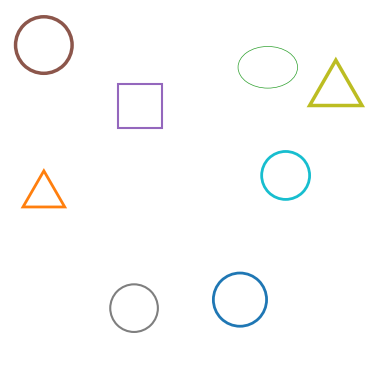[{"shape": "circle", "thickness": 2, "radius": 0.35, "center": [0.623, 0.222]}, {"shape": "triangle", "thickness": 2, "radius": 0.31, "center": [0.114, 0.494]}, {"shape": "oval", "thickness": 0.5, "radius": 0.39, "center": [0.696, 0.825]}, {"shape": "square", "thickness": 1.5, "radius": 0.29, "center": [0.363, 0.724]}, {"shape": "circle", "thickness": 2.5, "radius": 0.37, "center": [0.114, 0.883]}, {"shape": "circle", "thickness": 1.5, "radius": 0.31, "center": [0.348, 0.2]}, {"shape": "triangle", "thickness": 2.5, "radius": 0.39, "center": [0.872, 0.765]}, {"shape": "circle", "thickness": 2, "radius": 0.31, "center": [0.742, 0.544]}]